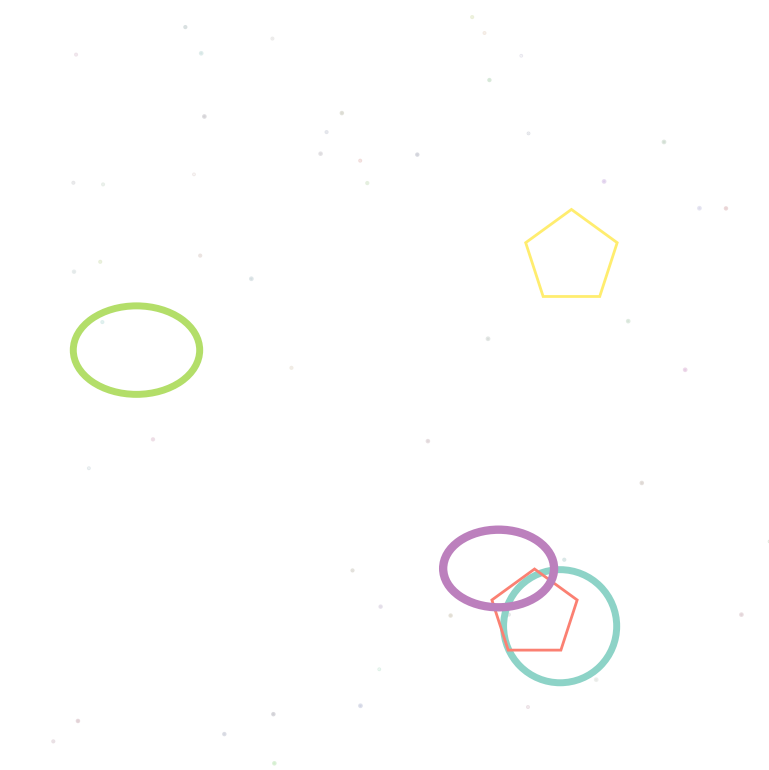[{"shape": "circle", "thickness": 2.5, "radius": 0.37, "center": [0.727, 0.187]}, {"shape": "pentagon", "thickness": 1, "radius": 0.29, "center": [0.694, 0.203]}, {"shape": "oval", "thickness": 2.5, "radius": 0.41, "center": [0.177, 0.545]}, {"shape": "oval", "thickness": 3, "radius": 0.36, "center": [0.648, 0.262]}, {"shape": "pentagon", "thickness": 1, "radius": 0.31, "center": [0.742, 0.666]}]